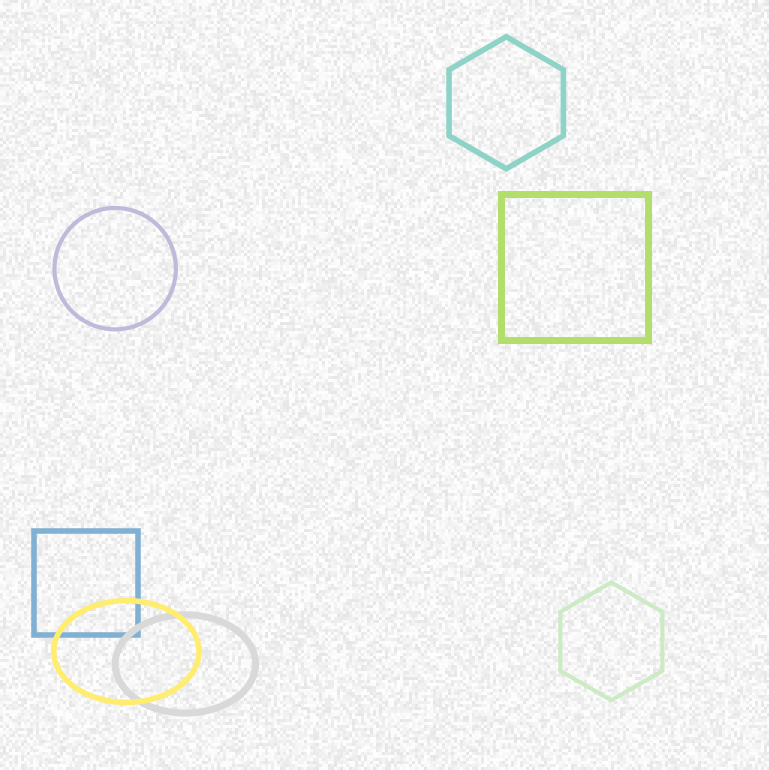[{"shape": "hexagon", "thickness": 2, "radius": 0.43, "center": [0.657, 0.867]}, {"shape": "circle", "thickness": 1.5, "radius": 0.39, "center": [0.15, 0.651]}, {"shape": "square", "thickness": 2, "radius": 0.34, "center": [0.111, 0.243]}, {"shape": "square", "thickness": 2.5, "radius": 0.48, "center": [0.746, 0.653]}, {"shape": "oval", "thickness": 2.5, "radius": 0.46, "center": [0.241, 0.138]}, {"shape": "hexagon", "thickness": 1.5, "radius": 0.38, "center": [0.794, 0.167]}, {"shape": "oval", "thickness": 2, "radius": 0.47, "center": [0.164, 0.154]}]